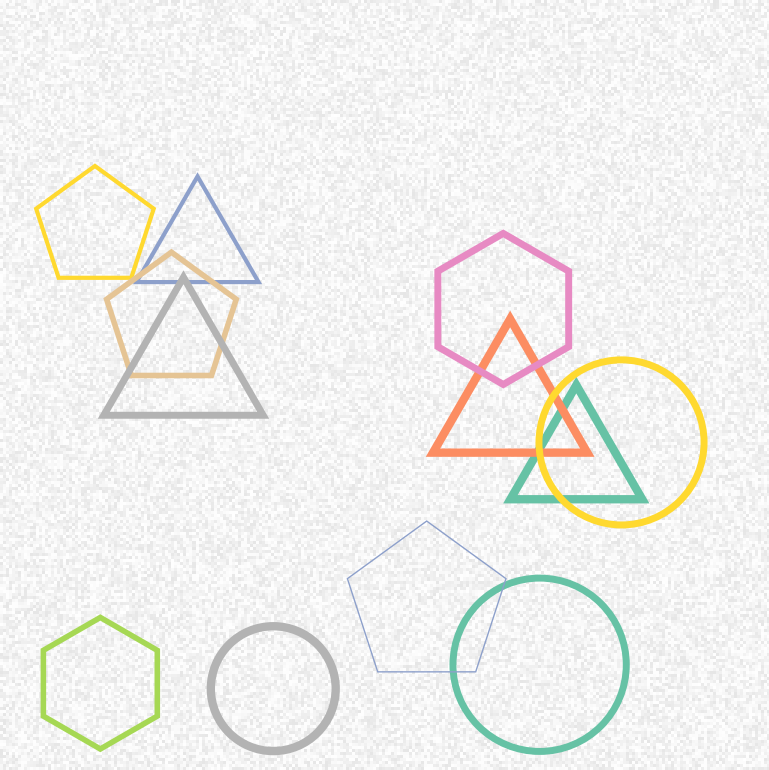[{"shape": "triangle", "thickness": 3, "radius": 0.49, "center": [0.748, 0.401]}, {"shape": "circle", "thickness": 2.5, "radius": 0.56, "center": [0.701, 0.137]}, {"shape": "triangle", "thickness": 3, "radius": 0.58, "center": [0.663, 0.47]}, {"shape": "pentagon", "thickness": 0.5, "radius": 0.54, "center": [0.554, 0.215]}, {"shape": "triangle", "thickness": 1.5, "radius": 0.46, "center": [0.257, 0.679]}, {"shape": "hexagon", "thickness": 2.5, "radius": 0.49, "center": [0.654, 0.599]}, {"shape": "hexagon", "thickness": 2, "radius": 0.43, "center": [0.13, 0.113]}, {"shape": "pentagon", "thickness": 1.5, "radius": 0.4, "center": [0.123, 0.704]}, {"shape": "circle", "thickness": 2.5, "radius": 0.54, "center": [0.807, 0.425]}, {"shape": "pentagon", "thickness": 2, "radius": 0.44, "center": [0.223, 0.584]}, {"shape": "circle", "thickness": 3, "radius": 0.41, "center": [0.355, 0.106]}, {"shape": "triangle", "thickness": 2.5, "radius": 0.6, "center": [0.238, 0.52]}]